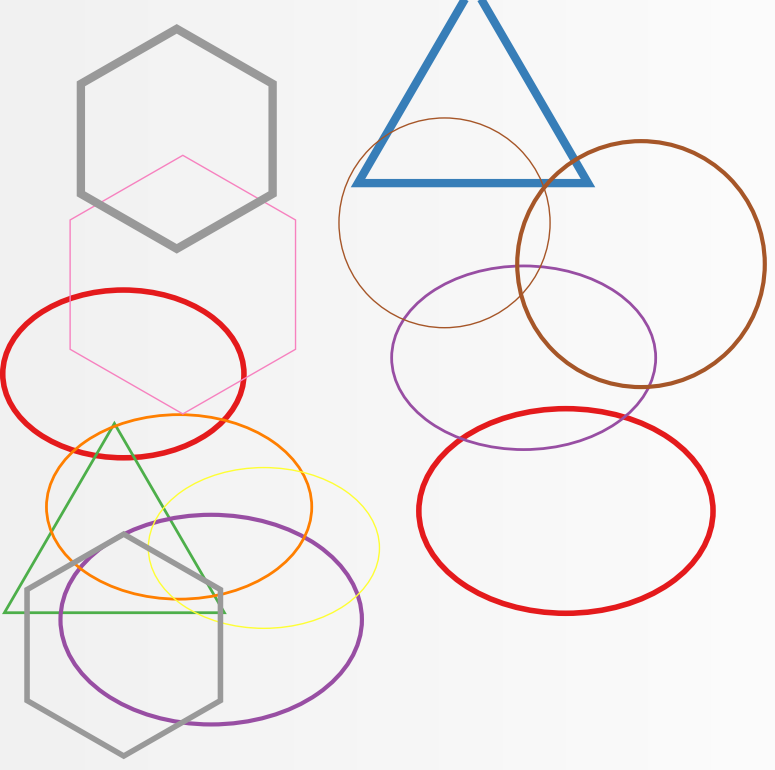[{"shape": "oval", "thickness": 2, "radius": 0.95, "center": [0.73, 0.336]}, {"shape": "oval", "thickness": 2, "radius": 0.78, "center": [0.159, 0.514]}, {"shape": "triangle", "thickness": 3, "radius": 0.86, "center": [0.61, 0.848]}, {"shape": "triangle", "thickness": 1, "radius": 0.82, "center": [0.148, 0.286]}, {"shape": "oval", "thickness": 1.5, "radius": 0.97, "center": [0.273, 0.195]}, {"shape": "oval", "thickness": 1, "radius": 0.85, "center": [0.676, 0.535]}, {"shape": "oval", "thickness": 1, "radius": 0.86, "center": [0.231, 0.342]}, {"shape": "oval", "thickness": 0.5, "radius": 0.75, "center": [0.34, 0.288]}, {"shape": "circle", "thickness": 0.5, "radius": 0.68, "center": [0.574, 0.711]}, {"shape": "circle", "thickness": 1.5, "radius": 0.8, "center": [0.827, 0.657]}, {"shape": "hexagon", "thickness": 0.5, "radius": 0.84, "center": [0.236, 0.63]}, {"shape": "hexagon", "thickness": 3, "radius": 0.71, "center": [0.228, 0.82]}, {"shape": "hexagon", "thickness": 2, "radius": 0.72, "center": [0.16, 0.162]}]